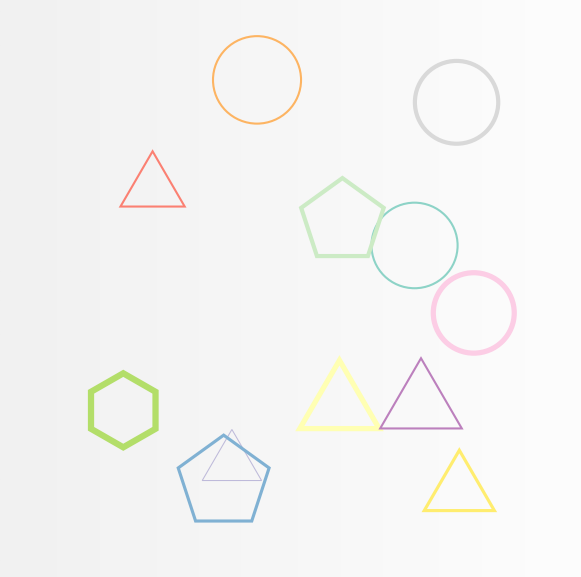[{"shape": "circle", "thickness": 1, "radius": 0.37, "center": [0.713, 0.574]}, {"shape": "triangle", "thickness": 2.5, "radius": 0.39, "center": [0.584, 0.296]}, {"shape": "triangle", "thickness": 0.5, "radius": 0.29, "center": [0.399, 0.197]}, {"shape": "triangle", "thickness": 1, "radius": 0.32, "center": [0.263, 0.673]}, {"shape": "pentagon", "thickness": 1.5, "radius": 0.41, "center": [0.385, 0.163]}, {"shape": "circle", "thickness": 1, "radius": 0.38, "center": [0.442, 0.861]}, {"shape": "hexagon", "thickness": 3, "radius": 0.32, "center": [0.212, 0.289]}, {"shape": "circle", "thickness": 2.5, "radius": 0.35, "center": [0.815, 0.457]}, {"shape": "circle", "thickness": 2, "radius": 0.36, "center": [0.785, 0.822]}, {"shape": "triangle", "thickness": 1, "radius": 0.41, "center": [0.724, 0.298]}, {"shape": "pentagon", "thickness": 2, "radius": 0.37, "center": [0.589, 0.616]}, {"shape": "triangle", "thickness": 1.5, "radius": 0.35, "center": [0.79, 0.15]}]